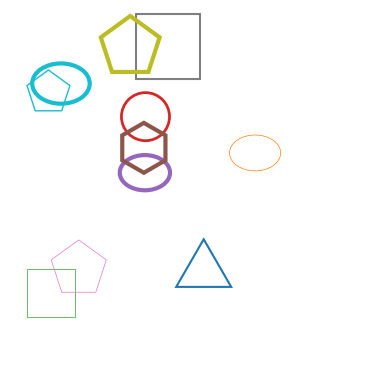[{"shape": "triangle", "thickness": 1.5, "radius": 0.41, "center": [0.529, 0.296]}, {"shape": "oval", "thickness": 0.5, "radius": 0.33, "center": [0.663, 0.603]}, {"shape": "square", "thickness": 0.5, "radius": 0.31, "center": [0.133, 0.239]}, {"shape": "circle", "thickness": 2, "radius": 0.31, "center": [0.378, 0.697]}, {"shape": "oval", "thickness": 3, "radius": 0.33, "center": [0.376, 0.551]}, {"shape": "hexagon", "thickness": 3, "radius": 0.32, "center": [0.374, 0.616]}, {"shape": "pentagon", "thickness": 0.5, "radius": 0.38, "center": [0.205, 0.302]}, {"shape": "square", "thickness": 1.5, "radius": 0.42, "center": [0.437, 0.88]}, {"shape": "pentagon", "thickness": 3, "radius": 0.4, "center": [0.338, 0.878]}, {"shape": "oval", "thickness": 3, "radius": 0.37, "center": [0.158, 0.783]}, {"shape": "pentagon", "thickness": 1, "radius": 0.29, "center": [0.126, 0.76]}]